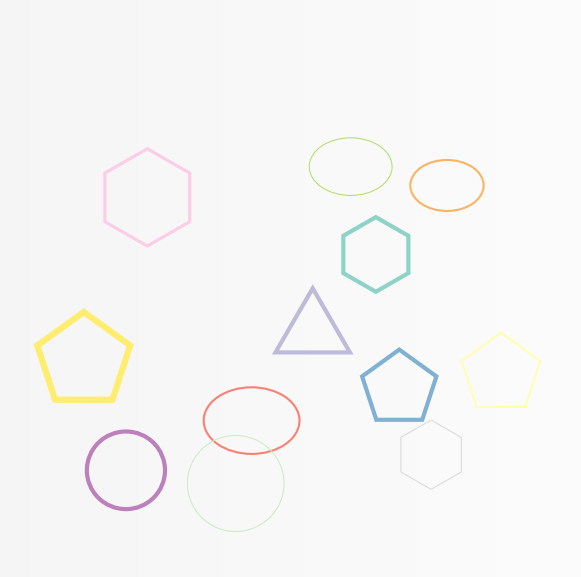[{"shape": "hexagon", "thickness": 2, "radius": 0.32, "center": [0.647, 0.559]}, {"shape": "pentagon", "thickness": 1, "radius": 0.36, "center": [0.862, 0.352]}, {"shape": "triangle", "thickness": 2, "radius": 0.37, "center": [0.538, 0.426]}, {"shape": "oval", "thickness": 1, "radius": 0.41, "center": [0.433, 0.271]}, {"shape": "pentagon", "thickness": 2, "radius": 0.34, "center": [0.687, 0.327]}, {"shape": "oval", "thickness": 1, "radius": 0.32, "center": [0.769, 0.678]}, {"shape": "oval", "thickness": 0.5, "radius": 0.36, "center": [0.603, 0.711]}, {"shape": "hexagon", "thickness": 1.5, "radius": 0.42, "center": [0.253, 0.657]}, {"shape": "hexagon", "thickness": 0.5, "radius": 0.3, "center": [0.742, 0.212]}, {"shape": "circle", "thickness": 2, "radius": 0.34, "center": [0.217, 0.185]}, {"shape": "circle", "thickness": 0.5, "radius": 0.42, "center": [0.406, 0.162]}, {"shape": "pentagon", "thickness": 3, "radius": 0.42, "center": [0.144, 0.375]}]